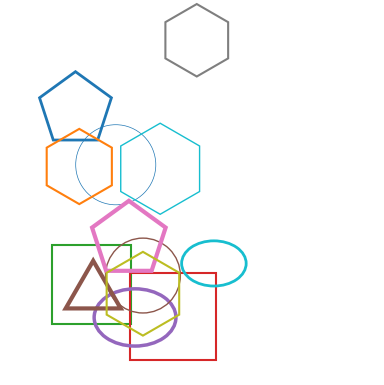[{"shape": "pentagon", "thickness": 2, "radius": 0.49, "center": [0.196, 0.716]}, {"shape": "circle", "thickness": 0.5, "radius": 0.52, "center": [0.301, 0.572]}, {"shape": "hexagon", "thickness": 1.5, "radius": 0.49, "center": [0.206, 0.568]}, {"shape": "square", "thickness": 1.5, "radius": 0.51, "center": [0.238, 0.261]}, {"shape": "square", "thickness": 1.5, "radius": 0.56, "center": [0.449, 0.177]}, {"shape": "oval", "thickness": 2.5, "radius": 0.53, "center": [0.351, 0.175]}, {"shape": "triangle", "thickness": 3, "radius": 0.41, "center": [0.242, 0.24]}, {"shape": "circle", "thickness": 1, "radius": 0.49, "center": [0.371, 0.284]}, {"shape": "pentagon", "thickness": 3, "radius": 0.5, "center": [0.335, 0.378]}, {"shape": "hexagon", "thickness": 1.5, "radius": 0.47, "center": [0.511, 0.895]}, {"shape": "hexagon", "thickness": 1.5, "radius": 0.54, "center": [0.371, 0.237]}, {"shape": "oval", "thickness": 2, "radius": 0.42, "center": [0.556, 0.316]}, {"shape": "hexagon", "thickness": 1, "radius": 0.59, "center": [0.416, 0.562]}]